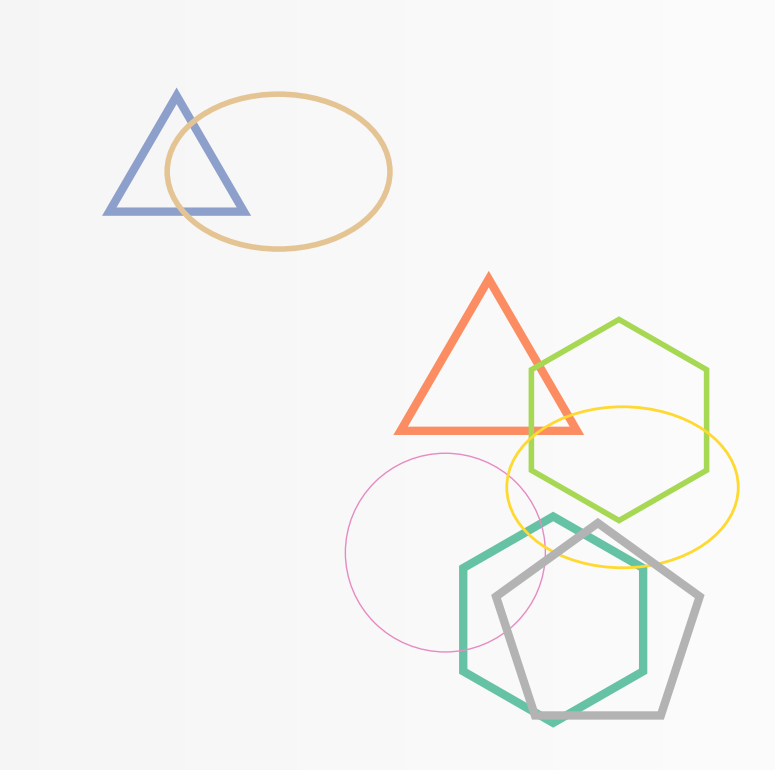[{"shape": "hexagon", "thickness": 3, "radius": 0.67, "center": [0.714, 0.195]}, {"shape": "triangle", "thickness": 3, "radius": 0.66, "center": [0.631, 0.506]}, {"shape": "triangle", "thickness": 3, "radius": 0.5, "center": [0.228, 0.775]}, {"shape": "circle", "thickness": 0.5, "radius": 0.65, "center": [0.575, 0.282]}, {"shape": "hexagon", "thickness": 2, "radius": 0.65, "center": [0.799, 0.455]}, {"shape": "oval", "thickness": 1, "radius": 0.75, "center": [0.803, 0.367]}, {"shape": "oval", "thickness": 2, "radius": 0.72, "center": [0.359, 0.777]}, {"shape": "pentagon", "thickness": 3, "radius": 0.69, "center": [0.771, 0.183]}]